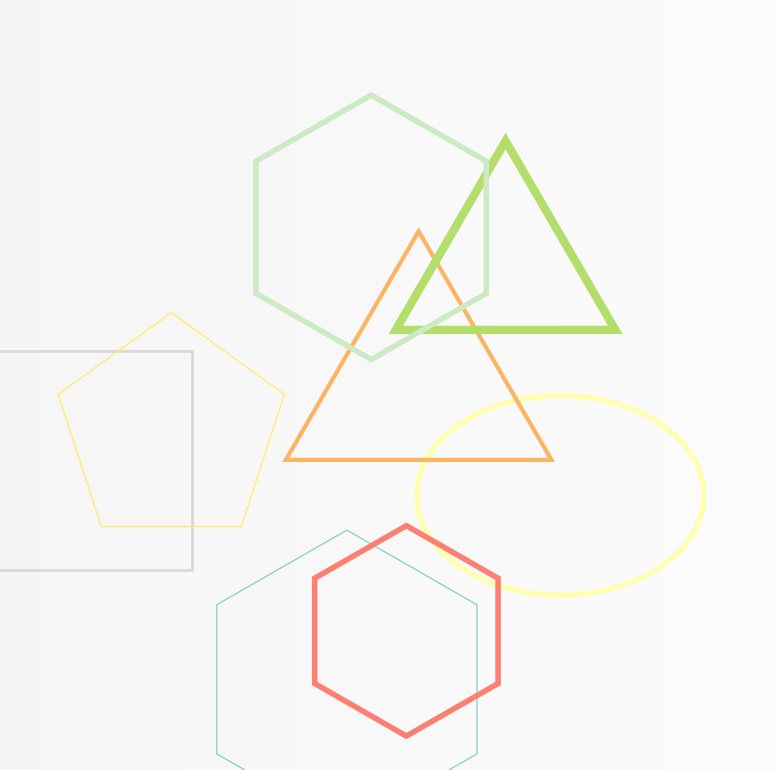[{"shape": "hexagon", "thickness": 0.5, "radius": 0.97, "center": [0.448, 0.118]}, {"shape": "oval", "thickness": 2, "radius": 0.93, "center": [0.723, 0.357]}, {"shape": "hexagon", "thickness": 2, "radius": 0.68, "center": [0.524, 0.181]}, {"shape": "triangle", "thickness": 1.5, "radius": 0.99, "center": [0.54, 0.502]}, {"shape": "triangle", "thickness": 3, "radius": 0.82, "center": [0.652, 0.653]}, {"shape": "square", "thickness": 1, "radius": 0.71, "center": [0.106, 0.402]}, {"shape": "hexagon", "thickness": 2, "radius": 0.86, "center": [0.479, 0.705]}, {"shape": "pentagon", "thickness": 0.5, "radius": 0.77, "center": [0.221, 0.44]}]